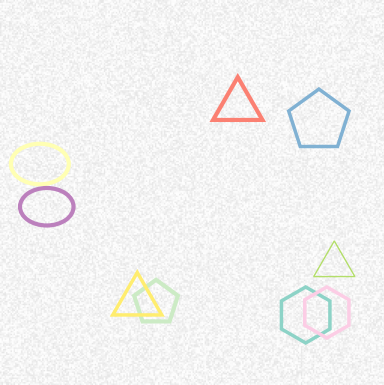[{"shape": "hexagon", "thickness": 2.5, "radius": 0.36, "center": [0.794, 0.182]}, {"shape": "oval", "thickness": 3, "radius": 0.38, "center": [0.103, 0.574]}, {"shape": "triangle", "thickness": 3, "radius": 0.37, "center": [0.618, 0.726]}, {"shape": "pentagon", "thickness": 2.5, "radius": 0.41, "center": [0.828, 0.686]}, {"shape": "triangle", "thickness": 1, "radius": 0.31, "center": [0.868, 0.312]}, {"shape": "hexagon", "thickness": 2.5, "radius": 0.33, "center": [0.849, 0.188]}, {"shape": "oval", "thickness": 3, "radius": 0.35, "center": [0.121, 0.463]}, {"shape": "pentagon", "thickness": 3, "radius": 0.3, "center": [0.405, 0.214]}, {"shape": "triangle", "thickness": 2.5, "radius": 0.37, "center": [0.357, 0.219]}]